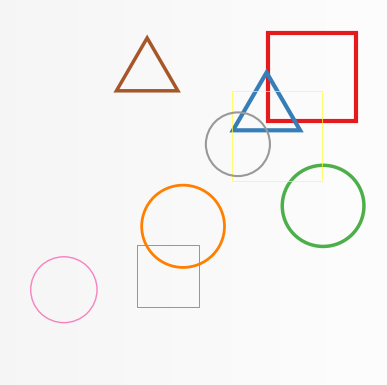[{"shape": "square", "thickness": 3, "radius": 0.57, "center": [0.805, 0.8]}, {"shape": "triangle", "thickness": 3, "radius": 0.5, "center": [0.688, 0.712]}, {"shape": "circle", "thickness": 2.5, "radius": 0.53, "center": [0.834, 0.465]}, {"shape": "square", "thickness": 0.5, "radius": 0.4, "center": [0.432, 0.284]}, {"shape": "circle", "thickness": 2, "radius": 0.53, "center": [0.472, 0.412]}, {"shape": "square", "thickness": 0.5, "radius": 0.58, "center": [0.715, 0.647]}, {"shape": "triangle", "thickness": 2.5, "radius": 0.46, "center": [0.38, 0.81]}, {"shape": "circle", "thickness": 1, "radius": 0.43, "center": [0.165, 0.248]}, {"shape": "circle", "thickness": 1.5, "radius": 0.41, "center": [0.614, 0.625]}]